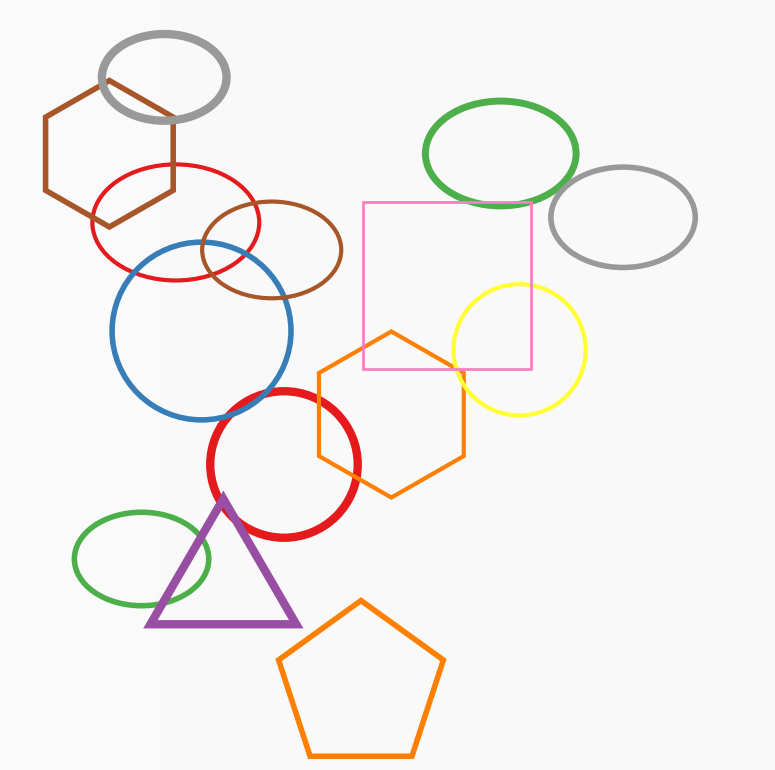[{"shape": "oval", "thickness": 1.5, "radius": 0.54, "center": [0.227, 0.711]}, {"shape": "circle", "thickness": 3, "radius": 0.48, "center": [0.366, 0.397]}, {"shape": "circle", "thickness": 2, "radius": 0.58, "center": [0.26, 0.57]}, {"shape": "oval", "thickness": 2.5, "radius": 0.49, "center": [0.646, 0.801]}, {"shape": "oval", "thickness": 2, "radius": 0.43, "center": [0.183, 0.274]}, {"shape": "triangle", "thickness": 3, "radius": 0.54, "center": [0.288, 0.244]}, {"shape": "hexagon", "thickness": 1.5, "radius": 0.54, "center": [0.505, 0.462]}, {"shape": "pentagon", "thickness": 2, "radius": 0.56, "center": [0.466, 0.108]}, {"shape": "circle", "thickness": 1.5, "radius": 0.43, "center": [0.67, 0.546]}, {"shape": "oval", "thickness": 1.5, "radius": 0.45, "center": [0.351, 0.675]}, {"shape": "hexagon", "thickness": 2, "radius": 0.48, "center": [0.141, 0.8]}, {"shape": "square", "thickness": 1, "radius": 0.54, "center": [0.577, 0.629]}, {"shape": "oval", "thickness": 3, "radius": 0.4, "center": [0.212, 0.9]}, {"shape": "oval", "thickness": 2, "radius": 0.47, "center": [0.804, 0.718]}]